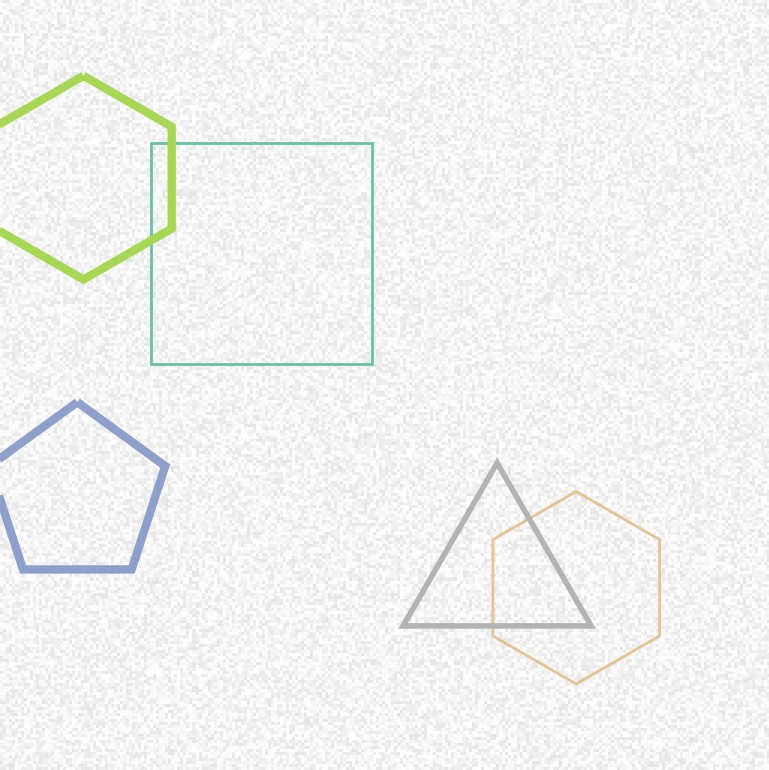[{"shape": "square", "thickness": 1, "radius": 0.72, "center": [0.339, 0.671]}, {"shape": "pentagon", "thickness": 3, "radius": 0.6, "center": [0.1, 0.358]}, {"shape": "hexagon", "thickness": 3, "radius": 0.66, "center": [0.108, 0.769]}, {"shape": "hexagon", "thickness": 1, "radius": 0.62, "center": [0.748, 0.237]}, {"shape": "triangle", "thickness": 2, "radius": 0.71, "center": [0.646, 0.258]}]